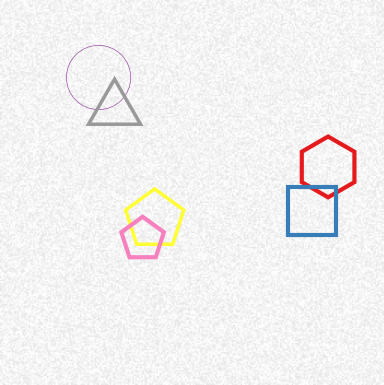[{"shape": "hexagon", "thickness": 3, "radius": 0.39, "center": [0.852, 0.566]}, {"shape": "square", "thickness": 3, "radius": 0.31, "center": [0.81, 0.452]}, {"shape": "circle", "thickness": 0.5, "radius": 0.42, "center": [0.256, 0.799]}, {"shape": "pentagon", "thickness": 2.5, "radius": 0.4, "center": [0.402, 0.43]}, {"shape": "pentagon", "thickness": 3, "radius": 0.29, "center": [0.37, 0.379]}, {"shape": "triangle", "thickness": 2.5, "radius": 0.39, "center": [0.298, 0.716]}]